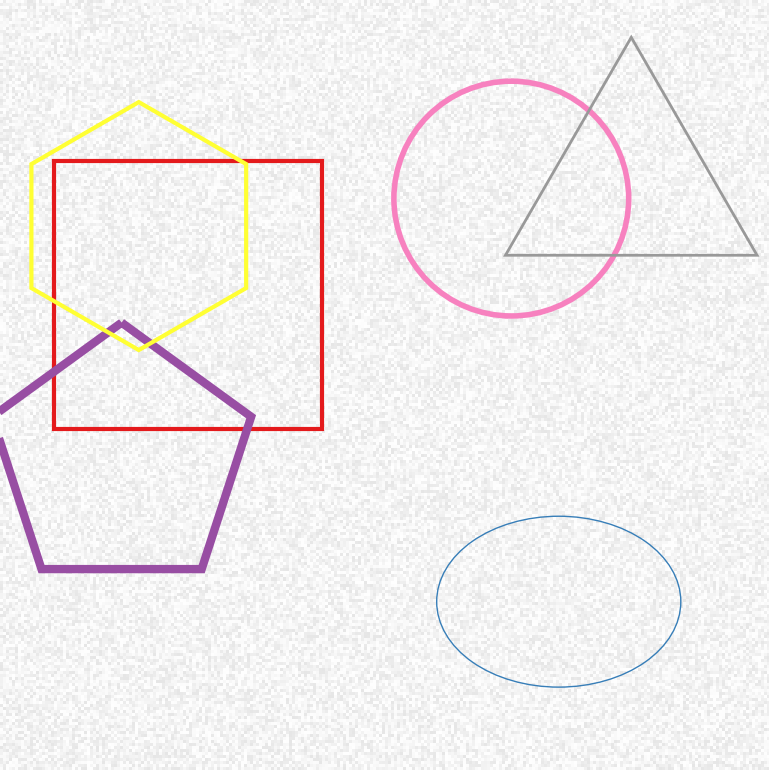[{"shape": "square", "thickness": 1.5, "radius": 0.87, "center": [0.244, 0.617]}, {"shape": "oval", "thickness": 0.5, "radius": 0.79, "center": [0.726, 0.219]}, {"shape": "pentagon", "thickness": 3, "radius": 0.88, "center": [0.158, 0.404]}, {"shape": "hexagon", "thickness": 1.5, "radius": 0.81, "center": [0.18, 0.706]}, {"shape": "circle", "thickness": 2, "radius": 0.76, "center": [0.664, 0.742]}, {"shape": "triangle", "thickness": 1, "radius": 0.94, "center": [0.82, 0.763]}]